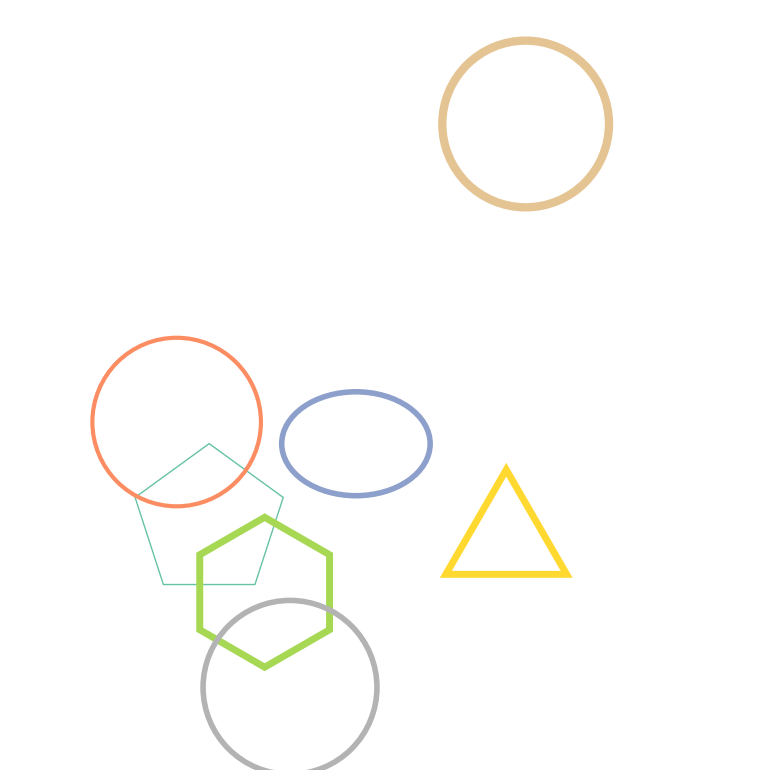[{"shape": "pentagon", "thickness": 0.5, "radius": 0.51, "center": [0.272, 0.323]}, {"shape": "circle", "thickness": 1.5, "radius": 0.55, "center": [0.229, 0.452]}, {"shape": "oval", "thickness": 2, "radius": 0.48, "center": [0.462, 0.424]}, {"shape": "hexagon", "thickness": 2.5, "radius": 0.49, "center": [0.344, 0.231]}, {"shape": "triangle", "thickness": 2.5, "radius": 0.45, "center": [0.657, 0.299]}, {"shape": "circle", "thickness": 3, "radius": 0.54, "center": [0.683, 0.839]}, {"shape": "circle", "thickness": 2, "radius": 0.56, "center": [0.377, 0.107]}]